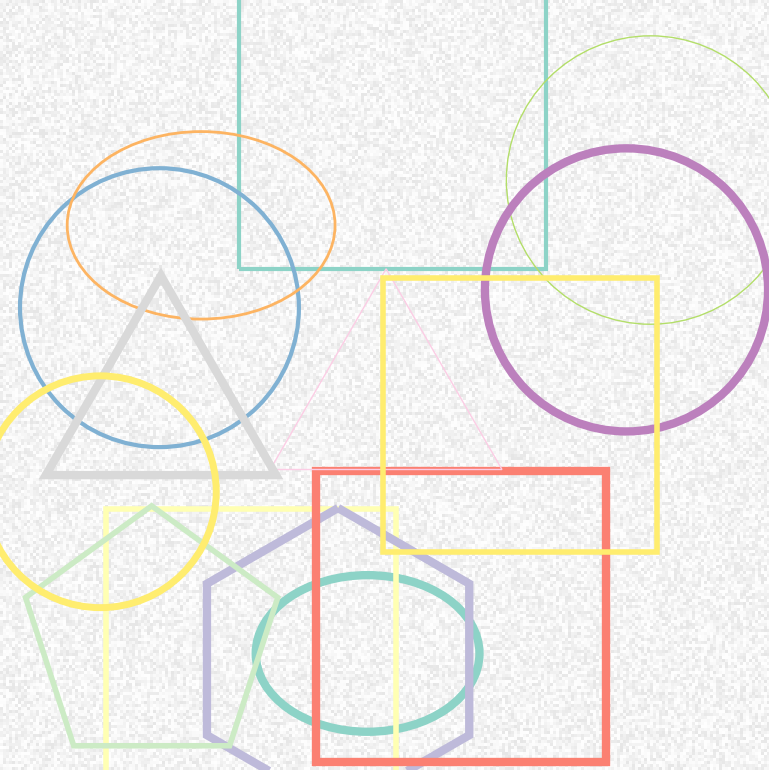[{"shape": "square", "thickness": 1.5, "radius": 1.0, "center": [0.51, 0.85]}, {"shape": "oval", "thickness": 3, "radius": 0.73, "center": [0.477, 0.151]}, {"shape": "square", "thickness": 2, "radius": 0.94, "center": [0.326, 0.15]}, {"shape": "hexagon", "thickness": 3, "radius": 0.98, "center": [0.439, 0.144]}, {"shape": "square", "thickness": 3, "radius": 0.94, "center": [0.599, 0.199]}, {"shape": "circle", "thickness": 1.5, "radius": 0.91, "center": [0.207, 0.6]}, {"shape": "oval", "thickness": 1, "radius": 0.87, "center": [0.261, 0.707]}, {"shape": "circle", "thickness": 0.5, "radius": 0.94, "center": [0.845, 0.766]}, {"shape": "triangle", "thickness": 0.5, "radius": 0.87, "center": [0.501, 0.477]}, {"shape": "triangle", "thickness": 3, "radius": 0.86, "center": [0.209, 0.469]}, {"shape": "circle", "thickness": 3, "radius": 0.92, "center": [0.814, 0.624]}, {"shape": "pentagon", "thickness": 2, "radius": 0.86, "center": [0.197, 0.171]}, {"shape": "square", "thickness": 2, "radius": 0.89, "center": [0.676, 0.461]}, {"shape": "circle", "thickness": 2.5, "radius": 0.75, "center": [0.13, 0.361]}]